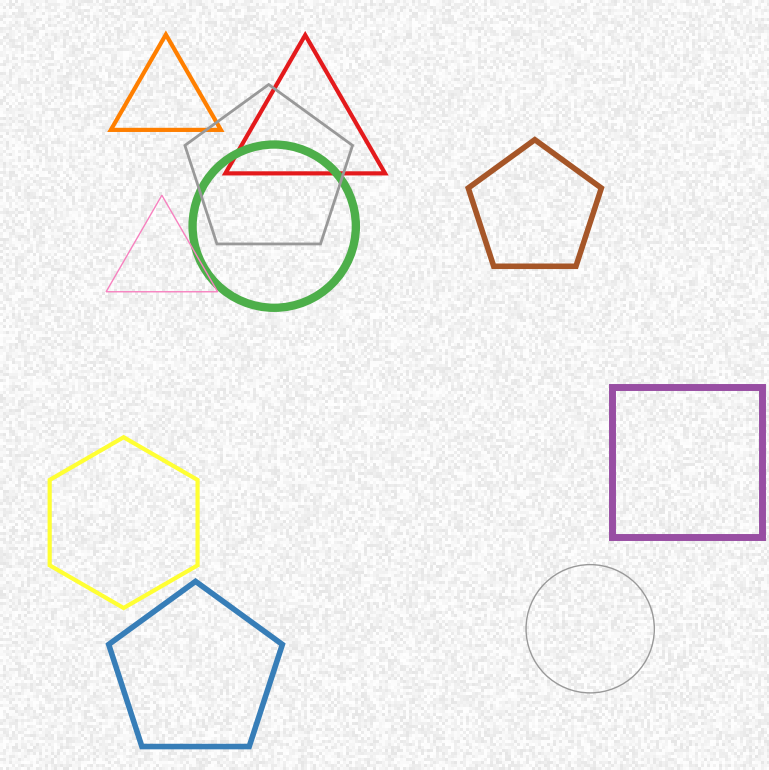[{"shape": "triangle", "thickness": 1.5, "radius": 0.6, "center": [0.396, 0.835]}, {"shape": "pentagon", "thickness": 2, "radius": 0.59, "center": [0.254, 0.126]}, {"shape": "circle", "thickness": 3, "radius": 0.53, "center": [0.356, 0.706]}, {"shape": "square", "thickness": 2.5, "radius": 0.49, "center": [0.892, 0.4]}, {"shape": "triangle", "thickness": 1.5, "radius": 0.41, "center": [0.215, 0.873]}, {"shape": "hexagon", "thickness": 1.5, "radius": 0.55, "center": [0.161, 0.321]}, {"shape": "pentagon", "thickness": 2, "radius": 0.45, "center": [0.695, 0.728]}, {"shape": "triangle", "thickness": 0.5, "radius": 0.42, "center": [0.21, 0.663]}, {"shape": "pentagon", "thickness": 1, "radius": 0.57, "center": [0.349, 0.776]}, {"shape": "circle", "thickness": 0.5, "radius": 0.42, "center": [0.766, 0.183]}]